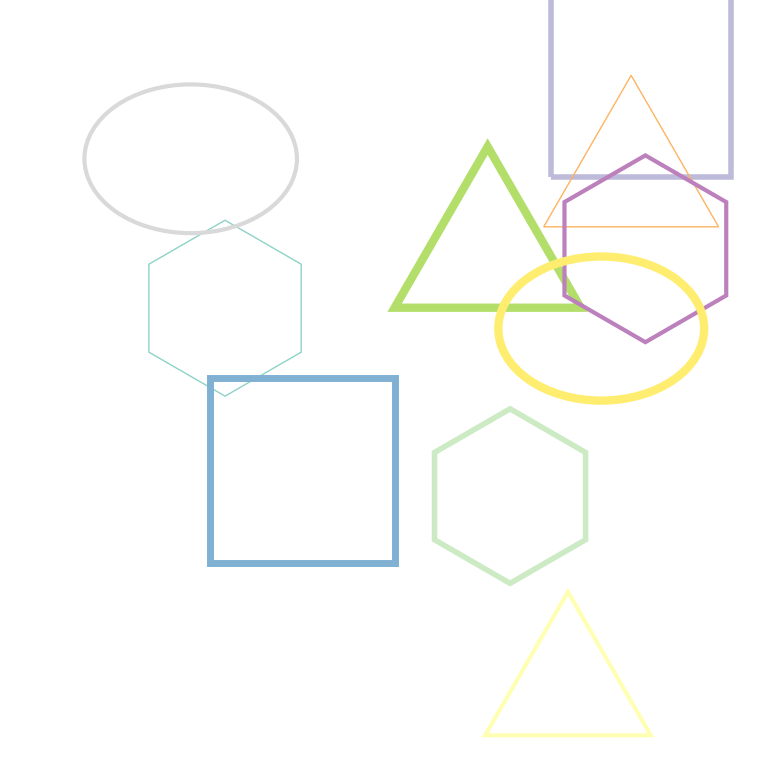[{"shape": "hexagon", "thickness": 0.5, "radius": 0.57, "center": [0.292, 0.6]}, {"shape": "triangle", "thickness": 1.5, "radius": 0.62, "center": [0.738, 0.107]}, {"shape": "square", "thickness": 2, "radius": 0.58, "center": [0.833, 0.886]}, {"shape": "square", "thickness": 2.5, "radius": 0.6, "center": [0.393, 0.388]}, {"shape": "triangle", "thickness": 0.5, "radius": 0.66, "center": [0.82, 0.771]}, {"shape": "triangle", "thickness": 3, "radius": 0.7, "center": [0.633, 0.67]}, {"shape": "oval", "thickness": 1.5, "radius": 0.69, "center": [0.248, 0.794]}, {"shape": "hexagon", "thickness": 1.5, "radius": 0.61, "center": [0.838, 0.677]}, {"shape": "hexagon", "thickness": 2, "radius": 0.57, "center": [0.662, 0.356]}, {"shape": "oval", "thickness": 3, "radius": 0.67, "center": [0.781, 0.573]}]